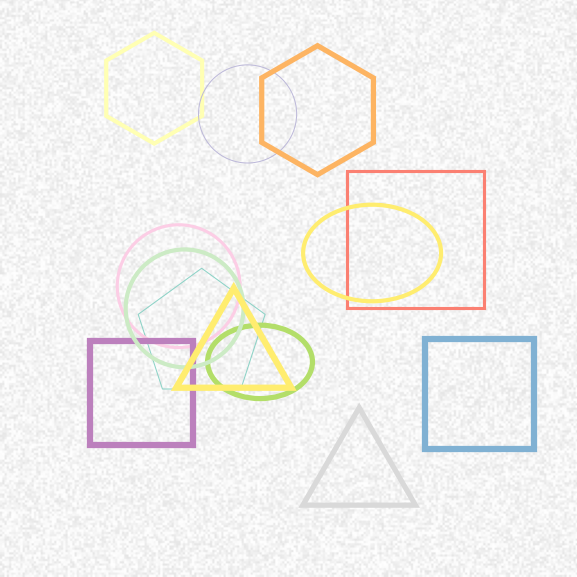[{"shape": "pentagon", "thickness": 0.5, "radius": 0.58, "center": [0.349, 0.419]}, {"shape": "hexagon", "thickness": 2, "radius": 0.48, "center": [0.267, 0.846]}, {"shape": "circle", "thickness": 0.5, "radius": 0.42, "center": [0.429, 0.802]}, {"shape": "square", "thickness": 1.5, "radius": 0.6, "center": [0.719, 0.584]}, {"shape": "square", "thickness": 3, "radius": 0.47, "center": [0.831, 0.317]}, {"shape": "hexagon", "thickness": 2.5, "radius": 0.56, "center": [0.55, 0.808]}, {"shape": "oval", "thickness": 2.5, "radius": 0.45, "center": [0.45, 0.373]}, {"shape": "circle", "thickness": 1.5, "radius": 0.53, "center": [0.309, 0.504]}, {"shape": "triangle", "thickness": 2.5, "radius": 0.56, "center": [0.622, 0.181]}, {"shape": "square", "thickness": 3, "radius": 0.45, "center": [0.245, 0.319]}, {"shape": "circle", "thickness": 2, "radius": 0.51, "center": [0.32, 0.465]}, {"shape": "triangle", "thickness": 3, "radius": 0.58, "center": [0.405, 0.385]}, {"shape": "oval", "thickness": 2, "radius": 0.6, "center": [0.644, 0.561]}]